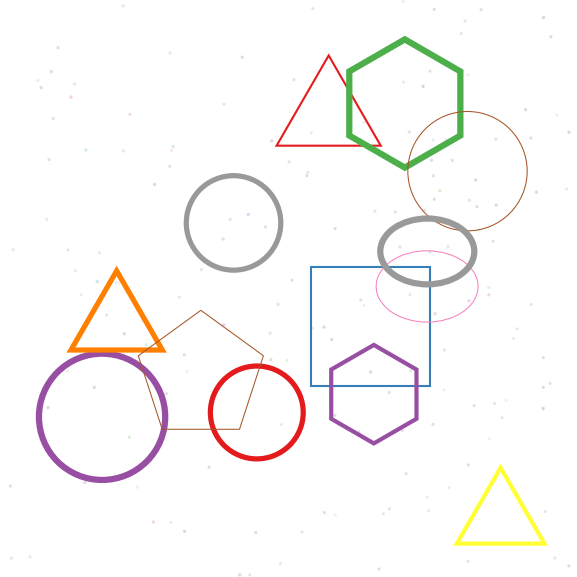[{"shape": "circle", "thickness": 2.5, "radius": 0.4, "center": [0.445, 0.285]}, {"shape": "triangle", "thickness": 1, "radius": 0.52, "center": [0.569, 0.799]}, {"shape": "square", "thickness": 1, "radius": 0.52, "center": [0.642, 0.433]}, {"shape": "hexagon", "thickness": 3, "radius": 0.56, "center": [0.701, 0.82]}, {"shape": "hexagon", "thickness": 2, "radius": 0.43, "center": [0.647, 0.317]}, {"shape": "circle", "thickness": 3, "radius": 0.55, "center": [0.177, 0.277]}, {"shape": "triangle", "thickness": 2.5, "radius": 0.46, "center": [0.202, 0.439]}, {"shape": "triangle", "thickness": 2, "radius": 0.44, "center": [0.867, 0.102]}, {"shape": "pentagon", "thickness": 0.5, "radius": 0.57, "center": [0.348, 0.348]}, {"shape": "circle", "thickness": 0.5, "radius": 0.52, "center": [0.81, 0.703]}, {"shape": "oval", "thickness": 0.5, "radius": 0.44, "center": [0.74, 0.503]}, {"shape": "oval", "thickness": 3, "radius": 0.41, "center": [0.74, 0.564]}, {"shape": "circle", "thickness": 2.5, "radius": 0.41, "center": [0.404, 0.613]}]